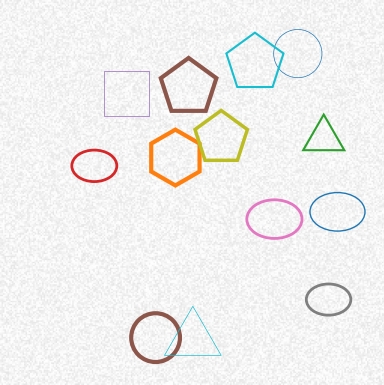[{"shape": "oval", "thickness": 1, "radius": 0.36, "center": [0.877, 0.45]}, {"shape": "circle", "thickness": 0.5, "radius": 0.31, "center": [0.774, 0.861]}, {"shape": "hexagon", "thickness": 3, "radius": 0.36, "center": [0.456, 0.591]}, {"shape": "triangle", "thickness": 1.5, "radius": 0.31, "center": [0.841, 0.641]}, {"shape": "oval", "thickness": 2, "radius": 0.29, "center": [0.245, 0.569]}, {"shape": "square", "thickness": 0.5, "radius": 0.29, "center": [0.329, 0.757]}, {"shape": "pentagon", "thickness": 3, "radius": 0.38, "center": [0.49, 0.774]}, {"shape": "circle", "thickness": 3, "radius": 0.32, "center": [0.404, 0.123]}, {"shape": "oval", "thickness": 2, "radius": 0.36, "center": [0.713, 0.431]}, {"shape": "oval", "thickness": 2, "radius": 0.29, "center": [0.853, 0.222]}, {"shape": "pentagon", "thickness": 2.5, "radius": 0.36, "center": [0.575, 0.642]}, {"shape": "triangle", "thickness": 0.5, "radius": 0.43, "center": [0.501, 0.119]}, {"shape": "pentagon", "thickness": 1.5, "radius": 0.39, "center": [0.662, 0.837]}]